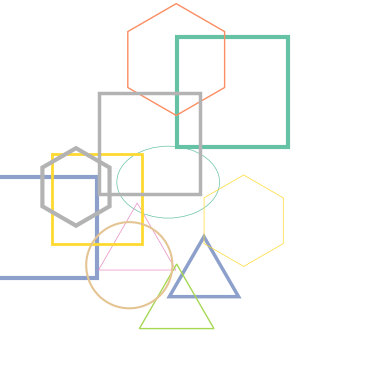[{"shape": "oval", "thickness": 0.5, "radius": 0.67, "center": [0.437, 0.527]}, {"shape": "square", "thickness": 3, "radius": 0.72, "center": [0.604, 0.762]}, {"shape": "hexagon", "thickness": 1, "radius": 0.73, "center": [0.458, 0.845]}, {"shape": "square", "thickness": 3, "radius": 0.66, "center": [0.121, 0.409]}, {"shape": "triangle", "thickness": 2.5, "radius": 0.52, "center": [0.53, 0.281]}, {"shape": "triangle", "thickness": 0.5, "radius": 0.58, "center": [0.356, 0.357]}, {"shape": "triangle", "thickness": 1, "radius": 0.56, "center": [0.459, 0.202]}, {"shape": "square", "thickness": 2, "radius": 0.58, "center": [0.252, 0.483]}, {"shape": "hexagon", "thickness": 0.5, "radius": 0.59, "center": [0.633, 0.427]}, {"shape": "circle", "thickness": 1.5, "radius": 0.56, "center": [0.336, 0.311]}, {"shape": "hexagon", "thickness": 3, "radius": 0.5, "center": [0.197, 0.515]}, {"shape": "square", "thickness": 2.5, "radius": 0.65, "center": [0.389, 0.628]}]